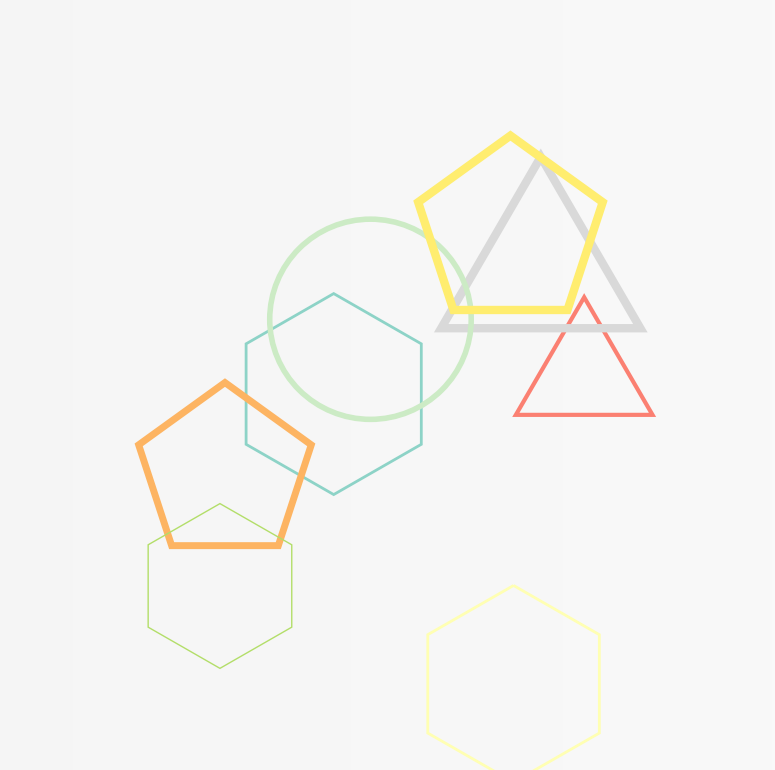[{"shape": "hexagon", "thickness": 1, "radius": 0.65, "center": [0.431, 0.488]}, {"shape": "hexagon", "thickness": 1, "radius": 0.64, "center": [0.663, 0.112]}, {"shape": "triangle", "thickness": 1.5, "radius": 0.51, "center": [0.754, 0.512]}, {"shape": "pentagon", "thickness": 2.5, "radius": 0.59, "center": [0.29, 0.386]}, {"shape": "hexagon", "thickness": 0.5, "radius": 0.53, "center": [0.284, 0.239]}, {"shape": "triangle", "thickness": 3, "radius": 0.74, "center": [0.698, 0.648]}, {"shape": "circle", "thickness": 2, "radius": 0.65, "center": [0.478, 0.585]}, {"shape": "pentagon", "thickness": 3, "radius": 0.63, "center": [0.659, 0.699]}]